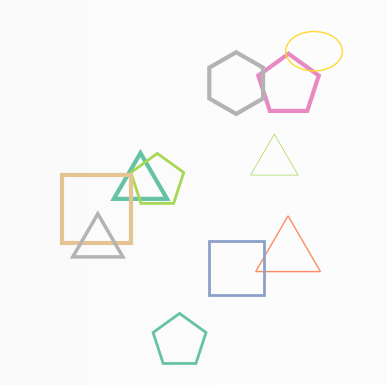[{"shape": "pentagon", "thickness": 2, "radius": 0.36, "center": [0.463, 0.114]}, {"shape": "triangle", "thickness": 3, "radius": 0.4, "center": [0.362, 0.523]}, {"shape": "triangle", "thickness": 1, "radius": 0.48, "center": [0.743, 0.343]}, {"shape": "square", "thickness": 2, "radius": 0.35, "center": [0.611, 0.304]}, {"shape": "pentagon", "thickness": 3, "radius": 0.41, "center": [0.745, 0.778]}, {"shape": "triangle", "thickness": 0.5, "radius": 0.35, "center": [0.708, 0.581]}, {"shape": "pentagon", "thickness": 2, "radius": 0.36, "center": [0.406, 0.53]}, {"shape": "oval", "thickness": 1, "radius": 0.37, "center": [0.81, 0.867]}, {"shape": "square", "thickness": 3, "radius": 0.45, "center": [0.25, 0.457]}, {"shape": "hexagon", "thickness": 3, "radius": 0.4, "center": [0.61, 0.784]}, {"shape": "triangle", "thickness": 2.5, "radius": 0.37, "center": [0.252, 0.37]}]